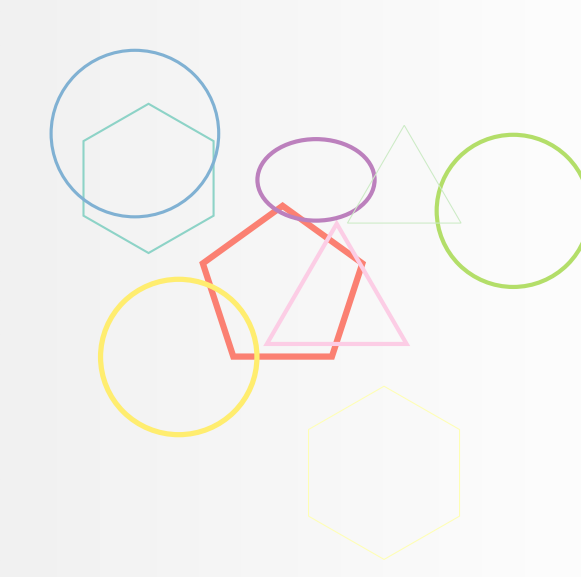[{"shape": "hexagon", "thickness": 1, "radius": 0.65, "center": [0.256, 0.69]}, {"shape": "hexagon", "thickness": 0.5, "radius": 0.75, "center": [0.661, 0.18]}, {"shape": "pentagon", "thickness": 3, "radius": 0.72, "center": [0.486, 0.498]}, {"shape": "circle", "thickness": 1.5, "radius": 0.72, "center": [0.232, 0.768]}, {"shape": "circle", "thickness": 2, "radius": 0.66, "center": [0.883, 0.634]}, {"shape": "triangle", "thickness": 2, "radius": 0.69, "center": [0.579, 0.473]}, {"shape": "oval", "thickness": 2, "radius": 0.5, "center": [0.544, 0.688]}, {"shape": "triangle", "thickness": 0.5, "radius": 0.56, "center": [0.695, 0.669]}, {"shape": "circle", "thickness": 2.5, "radius": 0.67, "center": [0.308, 0.381]}]